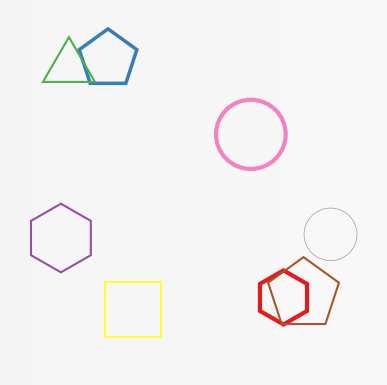[{"shape": "hexagon", "thickness": 3, "radius": 0.35, "center": [0.732, 0.227]}, {"shape": "pentagon", "thickness": 2.5, "radius": 0.39, "center": [0.279, 0.847]}, {"shape": "triangle", "thickness": 1.5, "radius": 0.39, "center": [0.178, 0.826]}, {"shape": "hexagon", "thickness": 1.5, "radius": 0.45, "center": [0.157, 0.382]}, {"shape": "square", "thickness": 1.5, "radius": 0.36, "center": [0.344, 0.196]}, {"shape": "pentagon", "thickness": 1.5, "radius": 0.48, "center": [0.783, 0.236]}, {"shape": "circle", "thickness": 3, "radius": 0.45, "center": [0.647, 0.651]}, {"shape": "circle", "thickness": 0.5, "radius": 0.34, "center": [0.853, 0.391]}]